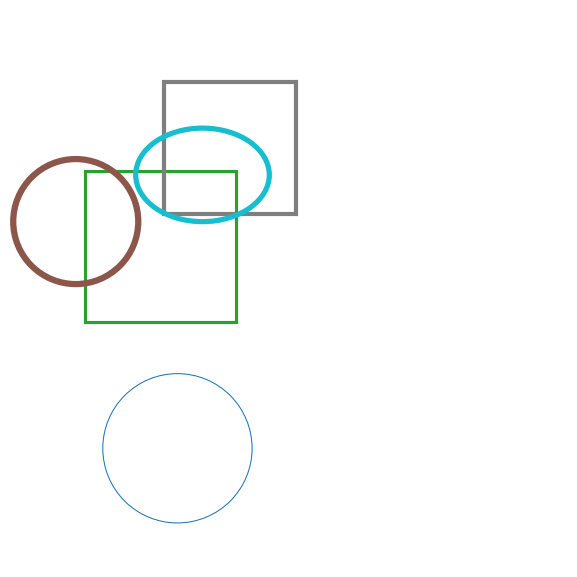[{"shape": "circle", "thickness": 0.5, "radius": 0.65, "center": [0.307, 0.223]}, {"shape": "square", "thickness": 1.5, "radius": 0.65, "center": [0.278, 0.572]}, {"shape": "circle", "thickness": 3, "radius": 0.54, "center": [0.131, 0.615]}, {"shape": "square", "thickness": 2, "radius": 0.57, "center": [0.398, 0.743]}, {"shape": "oval", "thickness": 2.5, "radius": 0.58, "center": [0.351, 0.696]}]